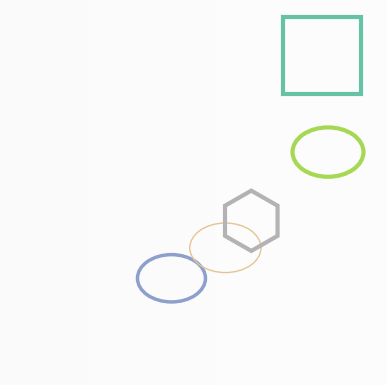[{"shape": "square", "thickness": 3, "radius": 0.5, "center": [0.831, 0.855]}, {"shape": "oval", "thickness": 2.5, "radius": 0.44, "center": [0.443, 0.277]}, {"shape": "oval", "thickness": 3, "radius": 0.46, "center": [0.846, 0.605]}, {"shape": "oval", "thickness": 1, "radius": 0.46, "center": [0.582, 0.356]}, {"shape": "hexagon", "thickness": 3, "radius": 0.39, "center": [0.648, 0.427]}]